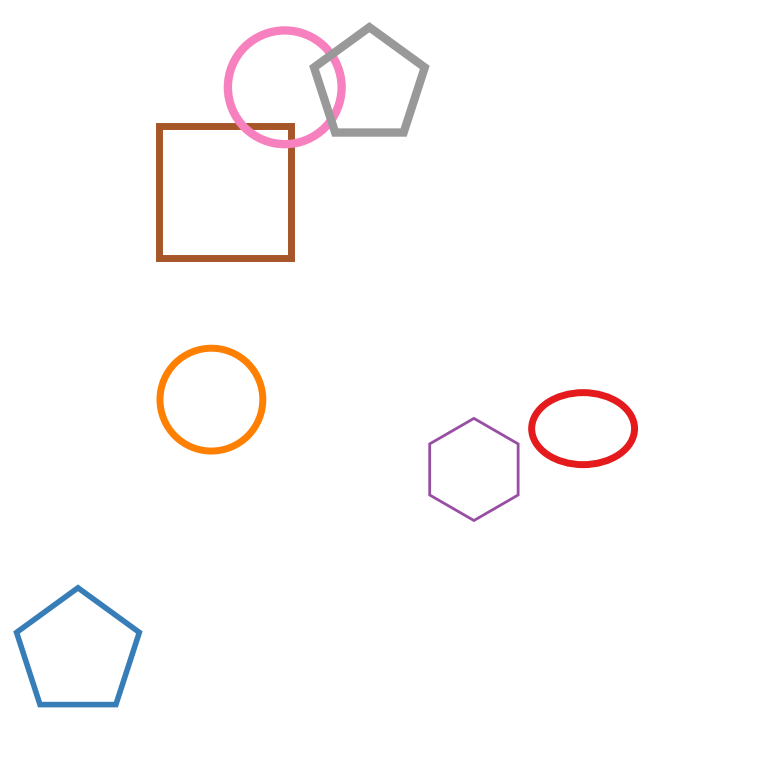[{"shape": "oval", "thickness": 2.5, "radius": 0.33, "center": [0.757, 0.443]}, {"shape": "pentagon", "thickness": 2, "radius": 0.42, "center": [0.101, 0.153]}, {"shape": "hexagon", "thickness": 1, "radius": 0.33, "center": [0.615, 0.39]}, {"shape": "circle", "thickness": 2.5, "radius": 0.33, "center": [0.275, 0.481]}, {"shape": "square", "thickness": 2.5, "radius": 0.43, "center": [0.292, 0.751]}, {"shape": "circle", "thickness": 3, "radius": 0.37, "center": [0.37, 0.887]}, {"shape": "pentagon", "thickness": 3, "radius": 0.38, "center": [0.48, 0.889]}]